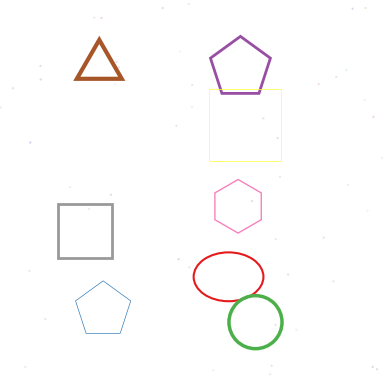[{"shape": "oval", "thickness": 1.5, "radius": 0.45, "center": [0.594, 0.281]}, {"shape": "pentagon", "thickness": 0.5, "radius": 0.38, "center": [0.268, 0.195]}, {"shape": "circle", "thickness": 2.5, "radius": 0.34, "center": [0.664, 0.163]}, {"shape": "pentagon", "thickness": 2, "radius": 0.41, "center": [0.625, 0.824]}, {"shape": "square", "thickness": 0.5, "radius": 0.47, "center": [0.636, 0.674]}, {"shape": "triangle", "thickness": 3, "radius": 0.34, "center": [0.258, 0.829]}, {"shape": "hexagon", "thickness": 1, "radius": 0.35, "center": [0.618, 0.464]}, {"shape": "square", "thickness": 2, "radius": 0.35, "center": [0.222, 0.399]}]